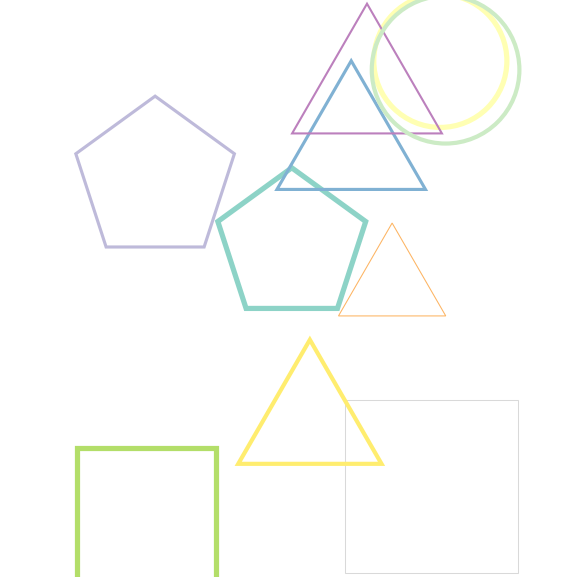[{"shape": "pentagon", "thickness": 2.5, "radius": 0.67, "center": [0.505, 0.574]}, {"shape": "circle", "thickness": 2.5, "radius": 0.58, "center": [0.762, 0.894]}, {"shape": "pentagon", "thickness": 1.5, "radius": 0.72, "center": [0.269, 0.688]}, {"shape": "triangle", "thickness": 1.5, "radius": 0.74, "center": [0.608, 0.745]}, {"shape": "triangle", "thickness": 0.5, "radius": 0.54, "center": [0.679, 0.506]}, {"shape": "square", "thickness": 2.5, "radius": 0.6, "center": [0.254, 0.102]}, {"shape": "square", "thickness": 0.5, "radius": 0.75, "center": [0.747, 0.157]}, {"shape": "triangle", "thickness": 1, "radius": 0.75, "center": [0.636, 0.843]}, {"shape": "circle", "thickness": 2, "radius": 0.64, "center": [0.772, 0.878]}, {"shape": "triangle", "thickness": 2, "radius": 0.72, "center": [0.537, 0.268]}]